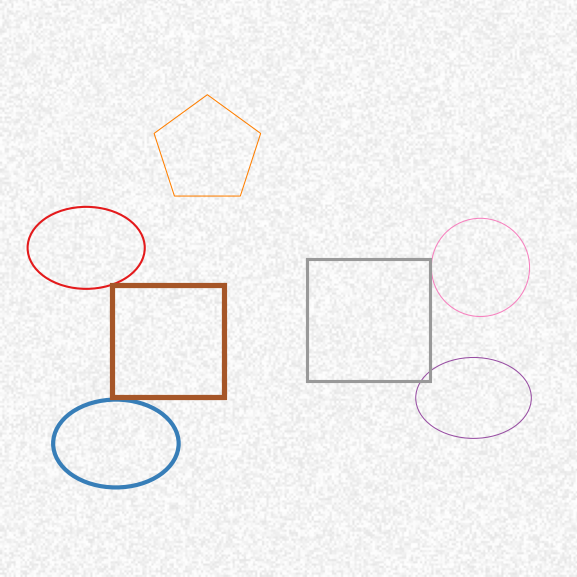[{"shape": "oval", "thickness": 1, "radius": 0.51, "center": [0.149, 0.57]}, {"shape": "oval", "thickness": 2, "radius": 0.54, "center": [0.201, 0.231]}, {"shape": "oval", "thickness": 0.5, "radius": 0.5, "center": [0.82, 0.31]}, {"shape": "pentagon", "thickness": 0.5, "radius": 0.49, "center": [0.359, 0.738]}, {"shape": "square", "thickness": 2.5, "radius": 0.48, "center": [0.291, 0.409]}, {"shape": "circle", "thickness": 0.5, "radius": 0.43, "center": [0.832, 0.536]}, {"shape": "square", "thickness": 1.5, "radius": 0.53, "center": [0.638, 0.445]}]